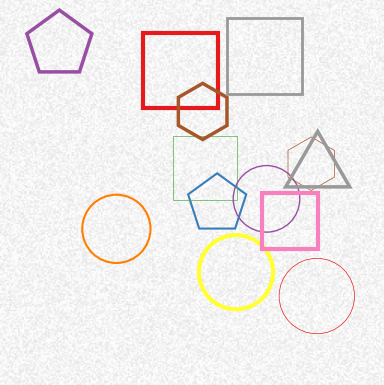[{"shape": "circle", "thickness": 0.5, "radius": 0.49, "center": [0.823, 0.231]}, {"shape": "square", "thickness": 3, "radius": 0.48, "center": [0.469, 0.816]}, {"shape": "pentagon", "thickness": 1.5, "radius": 0.4, "center": [0.564, 0.471]}, {"shape": "square", "thickness": 0.5, "radius": 0.41, "center": [0.532, 0.563]}, {"shape": "pentagon", "thickness": 2.5, "radius": 0.44, "center": [0.154, 0.885]}, {"shape": "circle", "thickness": 1, "radius": 0.43, "center": [0.692, 0.484]}, {"shape": "circle", "thickness": 1.5, "radius": 0.44, "center": [0.302, 0.406]}, {"shape": "circle", "thickness": 3, "radius": 0.48, "center": [0.613, 0.293]}, {"shape": "hexagon", "thickness": 0.5, "radius": 0.35, "center": [0.808, 0.575]}, {"shape": "hexagon", "thickness": 2.5, "radius": 0.36, "center": [0.526, 0.711]}, {"shape": "square", "thickness": 3, "radius": 0.36, "center": [0.752, 0.427]}, {"shape": "square", "thickness": 2, "radius": 0.49, "center": [0.687, 0.854]}, {"shape": "triangle", "thickness": 2.5, "radius": 0.48, "center": [0.825, 0.563]}]